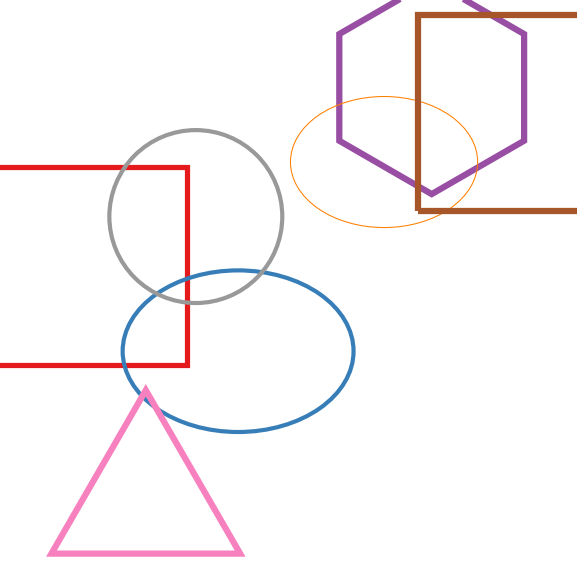[{"shape": "square", "thickness": 2.5, "radius": 0.86, "center": [0.151, 0.539]}, {"shape": "oval", "thickness": 2, "radius": 1.0, "center": [0.412, 0.391]}, {"shape": "hexagon", "thickness": 3, "radius": 0.92, "center": [0.748, 0.848]}, {"shape": "oval", "thickness": 0.5, "radius": 0.81, "center": [0.665, 0.719]}, {"shape": "square", "thickness": 3, "radius": 0.85, "center": [0.893, 0.804]}, {"shape": "triangle", "thickness": 3, "radius": 0.94, "center": [0.252, 0.135]}, {"shape": "circle", "thickness": 2, "radius": 0.75, "center": [0.339, 0.624]}]